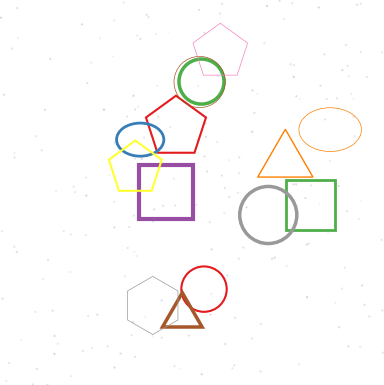[{"shape": "pentagon", "thickness": 1.5, "radius": 0.41, "center": [0.457, 0.67]}, {"shape": "circle", "thickness": 1.5, "radius": 0.29, "center": [0.53, 0.249]}, {"shape": "oval", "thickness": 2, "radius": 0.31, "center": [0.364, 0.637]}, {"shape": "circle", "thickness": 2.5, "radius": 0.29, "center": [0.523, 0.788]}, {"shape": "square", "thickness": 2, "radius": 0.32, "center": [0.806, 0.468]}, {"shape": "square", "thickness": 3, "radius": 0.35, "center": [0.432, 0.501]}, {"shape": "oval", "thickness": 0.5, "radius": 0.41, "center": [0.858, 0.663]}, {"shape": "triangle", "thickness": 1, "radius": 0.41, "center": [0.741, 0.581]}, {"shape": "pentagon", "thickness": 1.5, "radius": 0.36, "center": [0.351, 0.563]}, {"shape": "triangle", "thickness": 2.5, "radius": 0.3, "center": [0.474, 0.18]}, {"shape": "circle", "thickness": 0.5, "radius": 0.33, "center": [0.518, 0.787]}, {"shape": "pentagon", "thickness": 0.5, "radius": 0.37, "center": [0.572, 0.865]}, {"shape": "hexagon", "thickness": 0.5, "radius": 0.38, "center": [0.397, 0.207]}, {"shape": "circle", "thickness": 2.5, "radius": 0.37, "center": [0.697, 0.442]}]